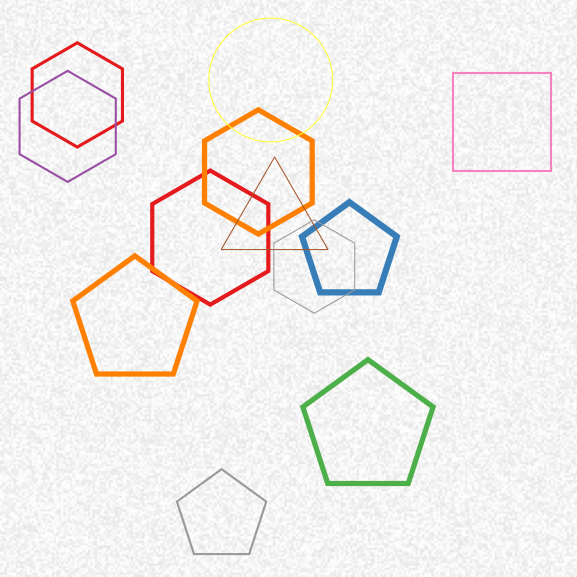[{"shape": "hexagon", "thickness": 1.5, "radius": 0.45, "center": [0.134, 0.835]}, {"shape": "hexagon", "thickness": 2, "radius": 0.58, "center": [0.364, 0.588]}, {"shape": "pentagon", "thickness": 3, "radius": 0.43, "center": [0.605, 0.563]}, {"shape": "pentagon", "thickness": 2.5, "radius": 0.59, "center": [0.637, 0.258]}, {"shape": "hexagon", "thickness": 1, "radius": 0.48, "center": [0.117, 0.78]}, {"shape": "hexagon", "thickness": 2.5, "radius": 0.54, "center": [0.447, 0.701]}, {"shape": "pentagon", "thickness": 2.5, "radius": 0.57, "center": [0.234, 0.443]}, {"shape": "circle", "thickness": 0.5, "radius": 0.54, "center": [0.469, 0.861]}, {"shape": "triangle", "thickness": 0.5, "radius": 0.53, "center": [0.476, 0.62]}, {"shape": "square", "thickness": 1, "radius": 0.42, "center": [0.869, 0.788]}, {"shape": "hexagon", "thickness": 0.5, "radius": 0.4, "center": [0.544, 0.538]}, {"shape": "pentagon", "thickness": 1, "radius": 0.41, "center": [0.384, 0.105]}]